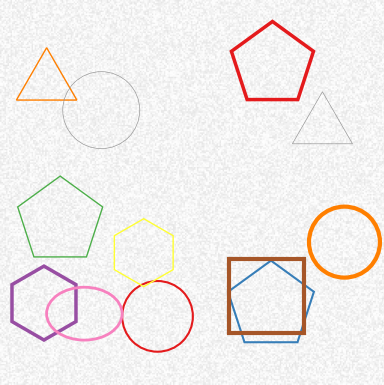[{"shape": "circle", "thickness": 1.5, "radius": 0.46, "center": [0.409, 0.178]}, {"shape": "pentagon", "thickness": 2.5, "radius": 0.56, "center": [0.708, 0.832]}, {"shape": "pentagon", "thickness": 1.5, "radius": 0.59, "center": [0.704, 0.206]}, {"shape": "pentagon", "thickness": 1, "radius": 0.58, "center": [0.156, 0.427]}, {"shape": "hexagon", "thickness": 2.5, "radius": 0.48, "center": [0.114, 0.213]}, {"shape": "circle", "thickness": 3, "radius": 0.46, "center": [0.895, 0.371]}, {"shape": "triangle", "thickness": 1, "radius": 0.45, "center": [0.121, 0.785]}, {"shape": "hexagon", "thickness": 1, "radius": 0.44, "center": [0.373, 0.344]}, {"shape": "square", "thickness": 3, "radius": 0.48, "center": [0.693, 0.232]}, {"shape": "oval", "thickness": 2, "radius": 0.49, "center": [0.219, 0.185]}, {"shape": "triangle", "thickness": 0.5, "radius": 0.45, "center": [0.837, 0.672]}, {"shape": "circle", "thickness": 0.5, "radius": 0.5, "center": [0.263, 0.714]}]